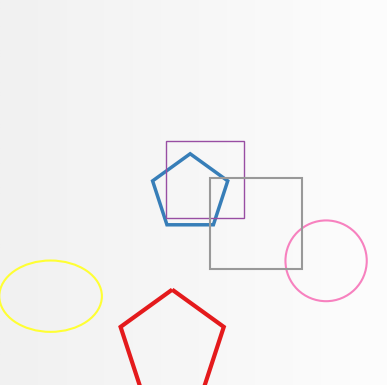[{"shape": "pentagon", "thickness": 3, "radius": 0.7, "center": [0.444, 0.108]}, {"shape": "pentagon", "thickness": 2.5, "radius": 0.51, "center": [0.491, 0.499]}, {"shape": "square", "thickness": 1, "radius": 0.5, "center": [0.53, 0.533]}, {"shape": "oval", "thickness": 1.5, "radius": 0.66, "center": [0.131, 0.231]}, {"shape": "circle", "thickness": 1.5, "radius": 0.52, "center": [0.842, 0.323]}, {"shape": "square", "thickness": 1.5, "radius": 0.59, "center": [0.661, 0.419]}]